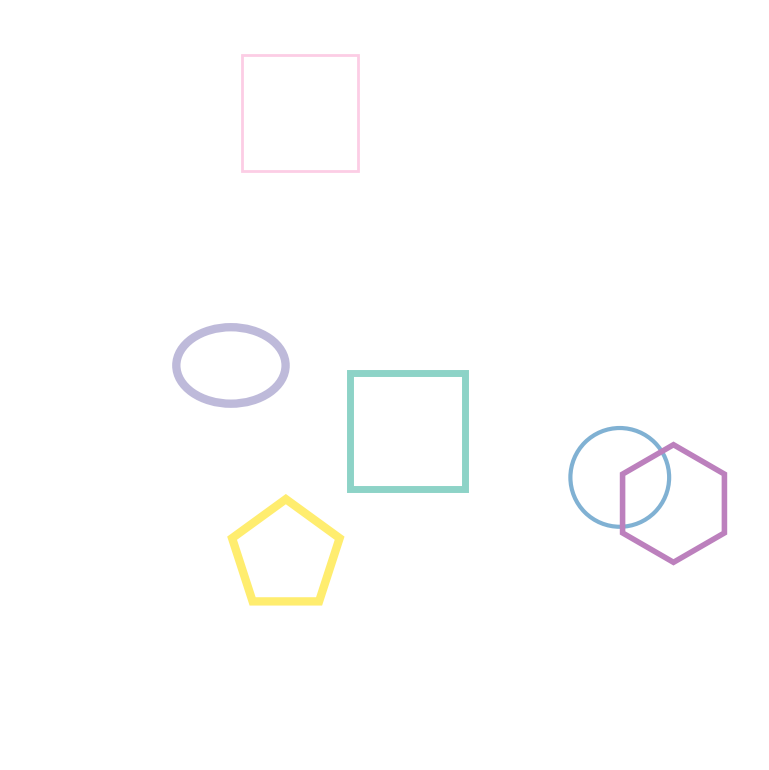[{"shape": "square", "thickness": 2.5, "radius": 0.38, "center": [0.529, 0.441]}, {"shape": "oval", "thickness": 3, "radius": 0.35, "center": [0.3, 0.525]}, {"shape": "circle", "thickness": 1.5, "radius": 0.32, "center": [0.805, 0.38]}, {"shape": "square", "thickness": 1, "radius": 0.38, "center": [0.39, 0.853]}, {"shape": "hexagon", "thickness": 2, "radius": 0.38, "center": [0.875, 0.346]}, {"shape": "pentagon", "thickness": 3, "radius": 0.37, "center": [0.371, 0.278]}]